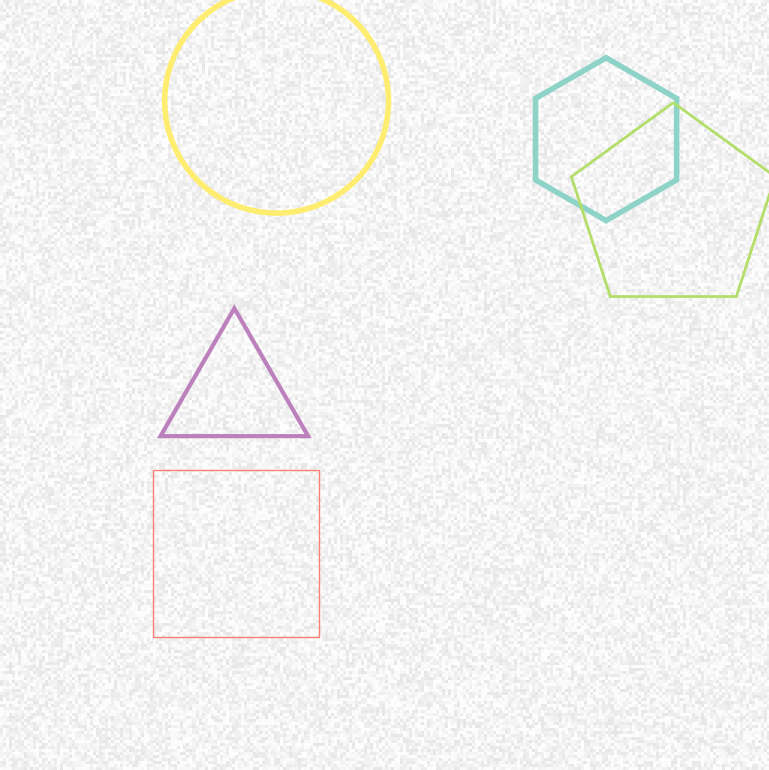[{"shape": "hexagon", "thickness": 2, "radius": 0.53, "center": [0.787, 0.819]}, {"shape": "square", "thickness": 0.5, "radius": 0.54, "center": [0.307, 0.281]}, {"shape": "pentagon", "thickness": 1, "radius": 0.7, "center": [0.874, 0.728]}, {"shape": "triangle", "thickness": 1.5, "radius": 0.55, "center": [0.304, 0.489]}, {"shape": "circle", "thickness": 2, "radius": 0.73, "center": [0.359, 0.869]}]